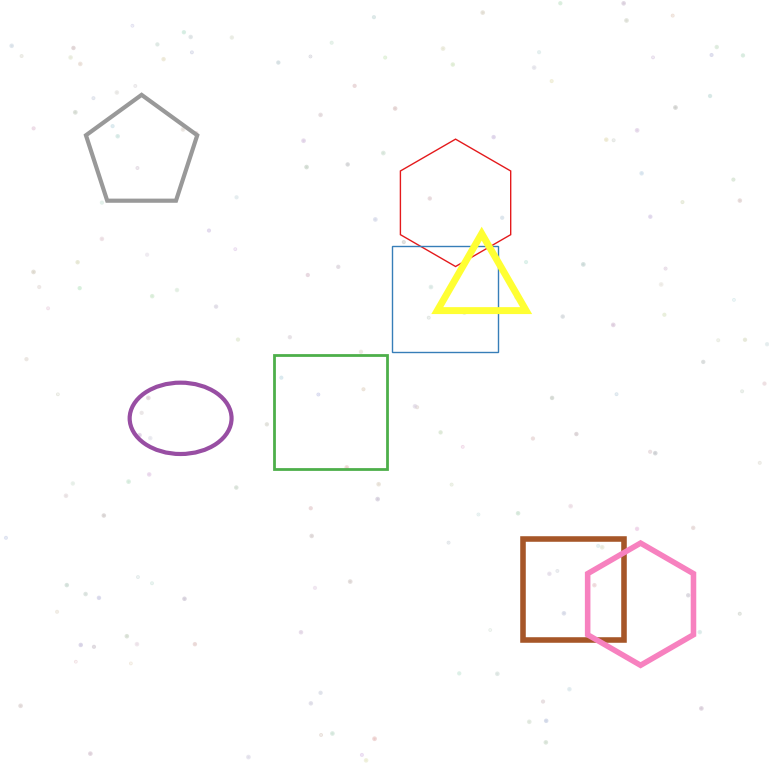[{"shape": "hexagon", "thickness": 0.5, "radius": 0.41, "center": [0.592, 0.737]}, {"shape": "square", "thickness": 0.5, "radius": 0.34, "center": [0.578, 0.612]}, {"shape": "square", "thickness": 1, "radius": 0.37, "center": [0.429, 0.465]}, {"shape": "oval", "thickness": 1.5, "radius": 0.33, "center": [0.235, 0.457]}, {"shape": "triangle", "thickness": 2.5, "radius": 0.33, "center": [0.626, 0.63]}, {"shape": "square", "thickness": 2, "radius": 0.33, "center": [0.745, 0.235]}, {"shape": "hexagon", "thickness": 2, "radius": 0.4, "center": [0.832, 0.215]}, {"shape": "pentagon", "thickness": 1.5, "radius": 0.38, "center": [0.184, 0.801]}]